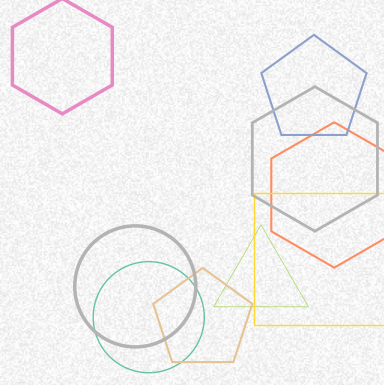[{"shape": "circle", "thickness": 1, "radius": 0.72, "center": [0.386, 0.176]}, {"shape": "hexagon", "thickness": 1.5, "radius": 0.94, "center": [0.868, 0.494]}, {"shape": "pentagon", "thickness": 1.5, "radius": 0.72, "center": [0.815, 0.766]}, {"shape": "hexagon", "thickness": 2.5, "radius": 0.75, "center": [0.162, 0.854]}, {"shape": "triangle", "thickness": 0.5, "radius": 0.71, "center": [0.678, 0.274]}, {"shape": "square", "thickness": 1, "radius": 0.86, "center": [0.831, 0.328]}, {"shape": "pentagon", "thickness": 1.5, "radius": 0.68, "center": [0.527, 0.169]}, {"shape": "circle", "thickness": 2.5, "radius": 0.79, "center": [0.351, 0.256]}, {"shape": "hexagon", "thickness": 2, "radius": 0.94, "center": [0.818, 0.587]}]